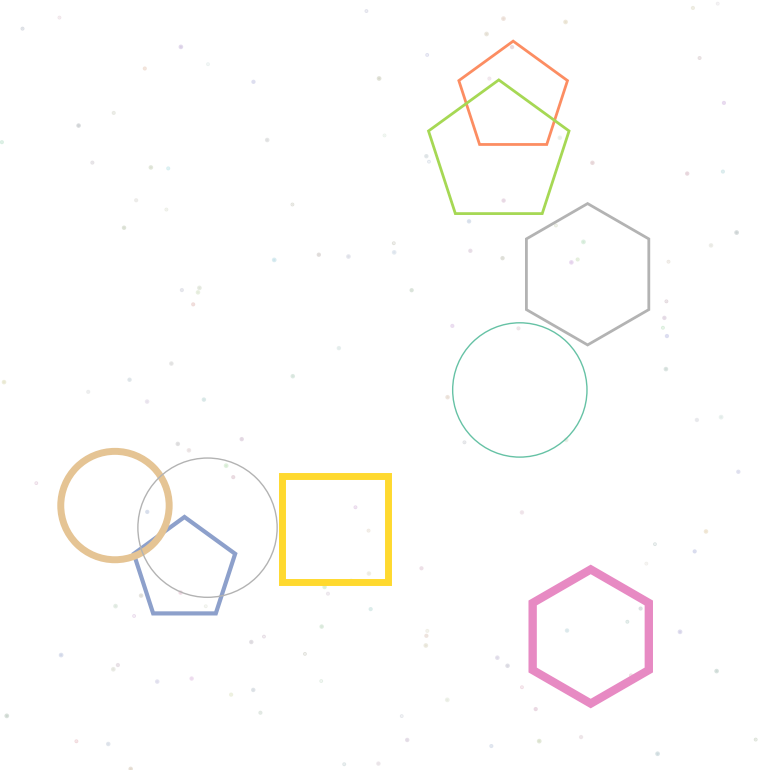[{"shape": "circle", "thickness": 0.5, "radius": 0.44, "center": [0.675, 0.494]}, {"shape": "pentagon", "thickness": 1, "radius": 0.37, "center": [0.666, 0.872]}, {"shape": "pentagon", "thickness": 1.5, "radius": 0.35, "center": [0.24, 0.259]}, {"shape": "hexagon", "thickness": 3, "radius": 0.44, "center": [0.767, 0.173]}, {"shape": "pentagon", "thickness": 1, "radius": 0.48, "center": [0.648, 0.8]}, {"shape": "square", "thickness": 2.5, "radius": 0.34, "center": [0.435, 0.313]}, {"shape": "circle", "thickness": 2.5, "radius": 0.35, "center": [0.149, 0.343]}, {"shape": "circle", "thickness": 0.5, "radius": 0.45, "center": [0.269, 0.315]}, {"shape": "hexagon", "thickness": 1, "radius": 0.46, "center": [0.763, 0.644]}]